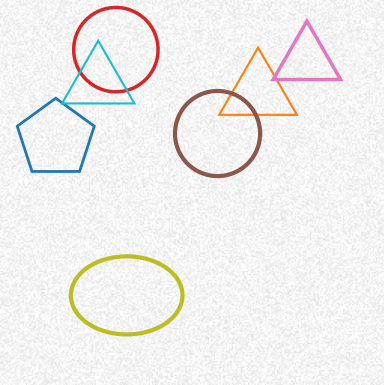[{"shape": "pentagon", "thickness": 2, "radius": 0.53, "center": [0.145, 0.64]}, {"shape": "triangle", "thickness": 1.5, "radius": 0.58, "center": [0.67, 0.76]}, {"shape": "circle", "thickness": 2.5, "radius": 0.55, "center": [0.301, 0.871]}, {"shape": "circle", "thickness": 3, "radius": 0.55, "center": [0.565, 0.653]}, {"shape": "triangle", "thickness": 2.5, "radius": 0.51, "center": [0.797, 0.844]}, {"shape": "oval", "thickness": 3, "radius": 0.72, "center": [0.329, 0.233]}, {"shape": "triangle", "thickness": 1.5, "radius": 0.54, "center": [0.255, 0.786]}]